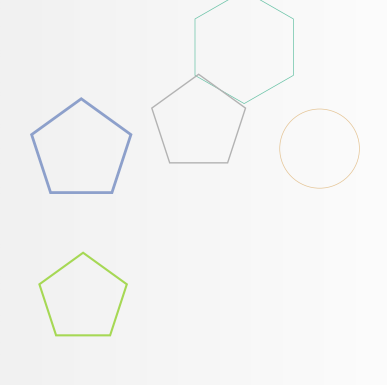[{"shape": "hexagon", "thickness": 0.5, "radius": 0.73, "center": [0.63, 0.878]}, {"shape": "pentagon", "thickness": 2, "radius": 0.67, "center": [0.21, 0.609]}, {"shape": "pentagon", "thickness": 1.5, "radius": 0.59, "center": [0.214, 0.225]}, {"shape": "circle", "thickness": 0.5, "radius": 0.51, "center": [0.825, 0.614]}, {"shape": "pentagon", "thickness": 1, "radius": 0.64, "center": [0.513, 0.68]}]